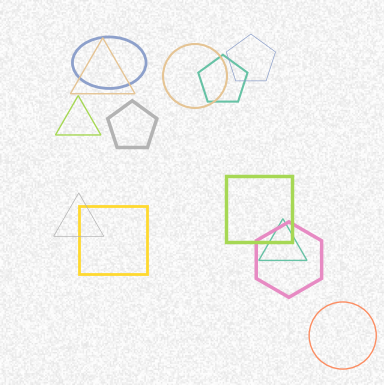[{"shape": "triangle", "thickness": 1, "radius": 0.36, "center": [0.735, 0.36]}, {"shape": "pentagon", "thickness": 1.5, "radius": 0.34, "center": [0.579, 0.79]}, {"shape": "circle", "thickness": 1, "radius": 0.44, "center": [0.89, 0.129]}, {"shape": "pentagon", "thickness": 0.5, "radius": 0.34, "center": [0.652, 0.844]}, {"shape": "oval", "thickness": 2, "radius": 0.48, "center": [0.284, 0.837]}, {"shape": "hexagon", "thickness": 2.5, "radius": 0.49, "center": [0.75, 0.326]}, {"shape": "triangle", "thickness": 1, "radius": 0.34, "center": [0.203, 0.684]}, {"shape": "square", "thickness": 2.5, "radius": 0.43, "center": [0.673, 0.458]}, {"shape": "square", "thickness": 2, "radius": 0.44, "center": [0.294, 0.377]}, {"shape": "triangle", "thickness": 1, "radius": 0.48, "center": [0.267, 0.805]}, {"shape": "circle", "thickness": 1.5, "radius": 0.42, "center": [0.507, 0.803]}, {"shape": "pentagon", "thickness": 2.5, "radius": 0.34, "center": [0.344, 0.671]}, {"shape": "triangle", "thickness": 0.5, "radius": 0.38, "center": [0.204, 0.424]}]